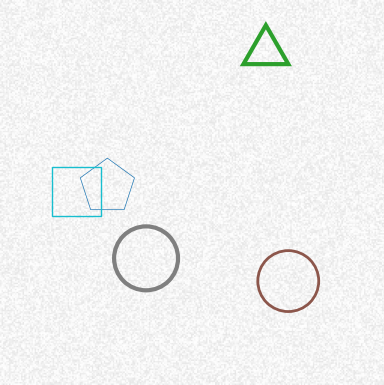[{"shape": "pentagon", "thickness": 0.5, "radius": 0.37, "center": [0.279, 0.515]}, {"shape": "triangle", "thickness": 3, "radius": 0.34, "center": [0.691, 0.867]}, {"shape": "circle", "thickness": 2, "radius": 0.4, "center": [0.749, 0.27]}, {"shape": "circle", "thickness": 3, "radius": 0.42, "center": [0.379, 0.329]}, {"shape": "square", "thickness": 1, "radius": 0.32, "center": [0.199, 0.502]}]